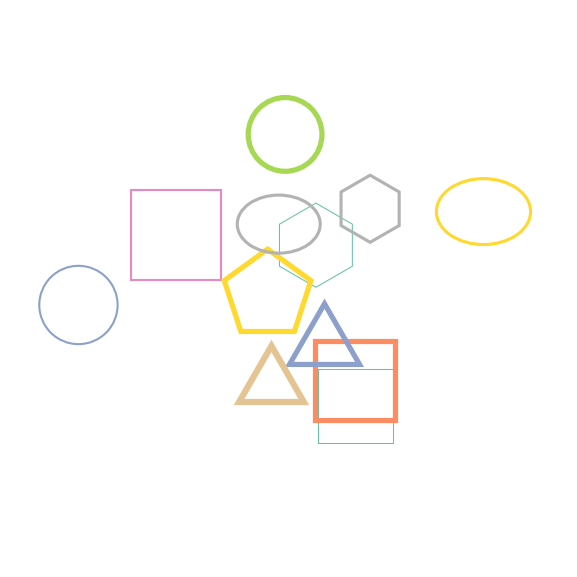[{"shape": "hexagon", "thickness": 0.5, "radius": 0.36, "center": [0.547, 0.575]}, {"shape": "square", "thickness": 0.5, "radius": 0.32, "center": [0.616, 0.296]}, {"shape": "square", "thickness": 2.5, "radius": 0.34, "center": [0.615, 0.34]}, {"shape": "circle", "thickness": 1, "radius": 0.34, "center": [0.136, 0.471]}, {"shape": "triangle", "thickness": 2.5, "radius": 0.35, "center": [0.562, 0.403]}, {"shape": "square", "thickness": 1, "radius": 0.39, "center": [0.304, 0.593]}, {"shape": "circle", "thickness": 2.5, "radius": 0.32, "center": [0.494, 0.766]}, {"shape": "oval", "thickness": 1.5, "radius": 0.41, "center": [0.837, 0.633]}, {"shape": "pentagon", "thickness": 2.5, "radius": 0.39, "center": [0.463, 0.489]}, {"shape": "triangle", "thickness": 3, "radius": 0.32, "center": [0.47, 0.335]}, {"shape": "hexagon", "thickness": 1.5, "radius": 0.29, "center": [0.641, 0.638]}, {"shape": "oval", "thickness": 1.5, "radius": 0.36, "center": [0.483, 0.611]}]